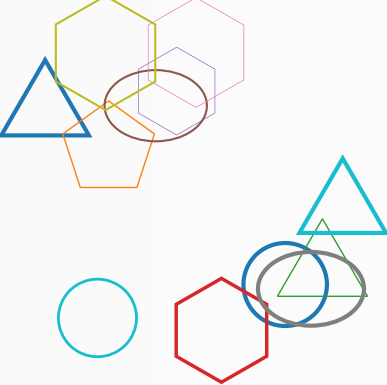[{"shape": "triangle", "thickness": 3, "radius": 0.65, "center": [0.116, 0.714]}, {"shape": "circle", "thickness": 3, "radius": 0.54, "center": [0.736, 0.261]}, {"shape": "pentagon", "thickness": 1, "radius": 0.62, "center": [0.28, 0.614]}, {"shape": "triangle", "thickness": 1, "radius": 0.67, "center": [0.832, 0.297]}, {"shape": "hexagon", "thickness": 2.5, "radius": 0.67, "center": [0.572, 0.142]}, {"shape": "hexagon", "thickness": 0.5, "radius": 0.57, "center": [0.456, 0.763]}, {"shape": "oval", "thickness": 1.5, "radius": 0.66, "center": [0.402, 0.725]}, {"shape": "hexagon", "thickness": 0.5, "radius": 0.71, "center": [0.506, 0.864]}, {"shape": "oval", "thickness": 3, "radius": 0.68, "center": [0.803, 0.25]}, {"shape": "hexagon", "thickness": 1.5, "radius": 0.74, "center": [0.272, 0.862]}, {"shape": "triangle", "thickness": 3, "radius": 0.65, "center": [0.884, 0.46]}, {"shape": "circle", "thickness": 2, "radius": 0.5, "center": [0.252, 0.174]}]